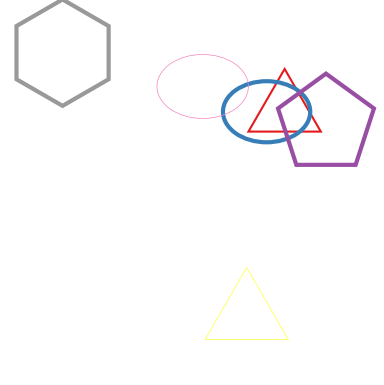[{"shape": "triangle", "thickness": 1.5, "radius": 0.54, "center": [0.739, 0.712]}, {"shape": "oval", "thickness": 3, "radius": 0.57, "center": [0.693, 0.71]}, {"shape": "pentagon", "thickness": 3, "radius": 0.65, "center": [0.847, 0.678]}, {"shape": "triangle", "thickness": 0.5, "radius": 0.63, "center": [0.641, 0.18]}, {"shape": "oval", "thickness": 0.5, "radius": 0.59, "center": [0.526, 0.775]}, {"shape": "hexagon", "thickness": 3, "radius": 0.69, "center": [0.163, 0.863]}]